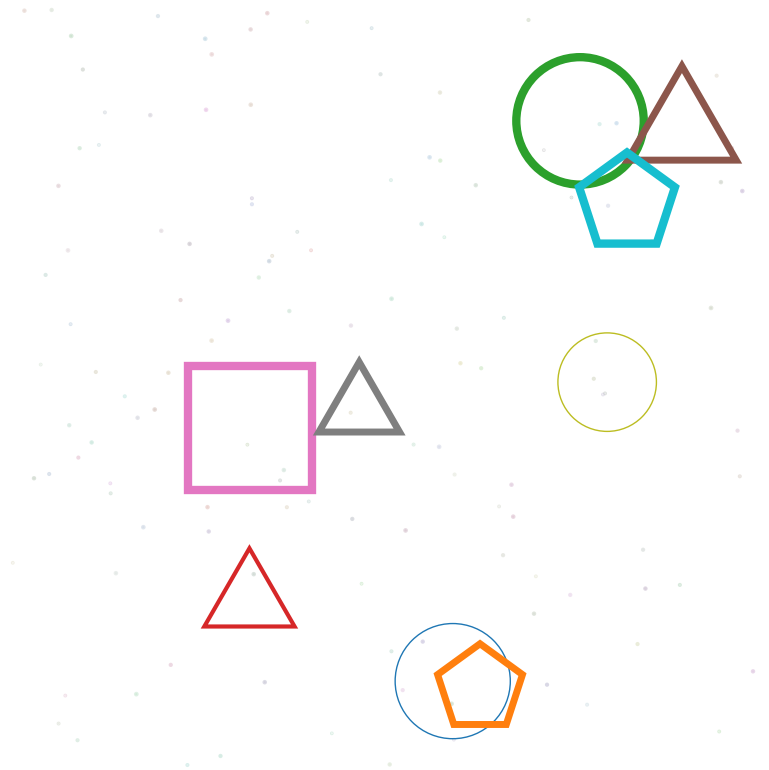[{"shape": "circle", "thickness": 0.5, "radius": 0.37, "center": [0.588, 0.115]}, {"shape": "pentagon", "thickness": 2.5, "radius": 0.29, "center": [0.623, 0.106]}, {"shape": "circle", "thickness": 3, "radius": 0.41, "center": [0.753, 0.843]}, {"shape": "triangle", "thickness": 1.5, "radius": 0.34, "center": [0.324, 0.22]}, {"shape": "triangle", "thickness": 2.5, "radius": 0.41, "center": [0.886, 0.833]}, {"shape": "square", "thickness": 3, "radius": 0.4, "center": [0.324, 0.444]}, {"shape": "triangle", "thickness": 2.5, "radius": 0.3, "center": [0.467, 0.469]}, {"shape": "circle", "thickness": 0.5, "radius": 0.32, "center": [0.789, 0.504]}, {"shape": "pentagon", "thickness": 3, "radius": 0.33, "center": [0.814, 0.737]}]